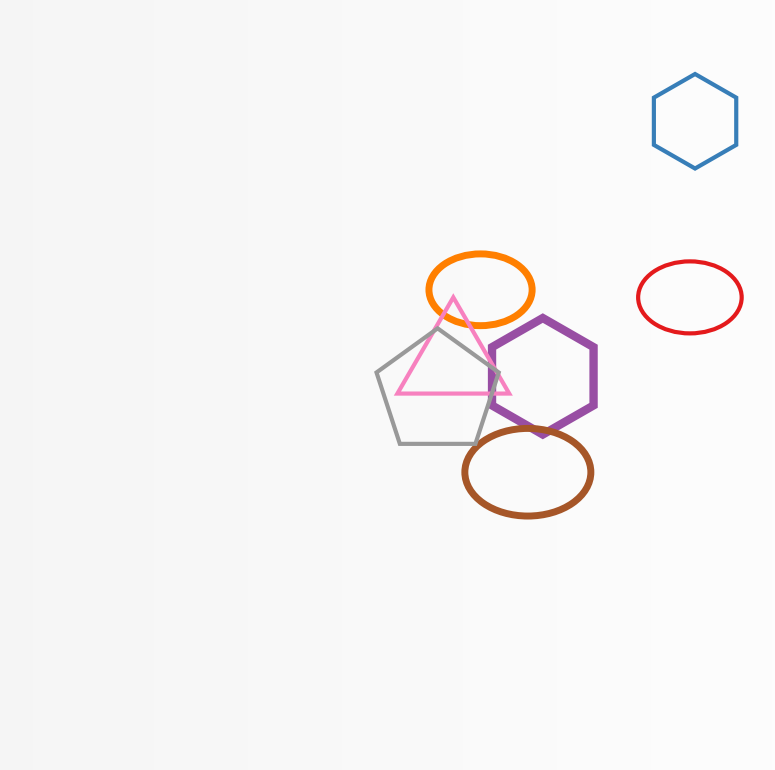[{"shape": "oval", "thickness": 1.5, "radius": 0.33, "center": [0.89, 0.614]}, {"shape": "hexagon", "thickness": 1.5, "radius": 0.31, "center": [0.897, 0.843]}, {"shape": "hexagon", "thickness": 3, "radius": 0.38, "center": [0.7, 0.511]}, {"shape": "oval", "thickness": 2.5, "radius": 0.33, "center": [0.62, 0.624]}, {"shape": "oval", "thickness": 2.5, "radius": 0.41, "center": [0.681, 0.387]}, {"shape": "triangle", "thickness": 1.5, "radius": 0.42, "center": [0.585, 0.531]}, {"shape": "pentagon", "thickness": 1.5, "radius": 0.41, "center": [0.565, 0.491]}]